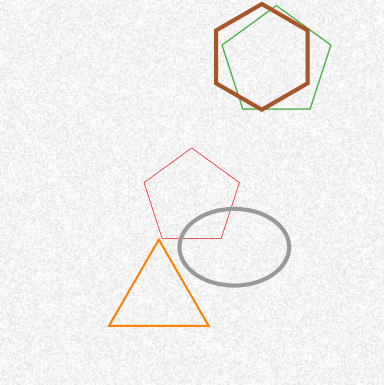[{"shape": "pentagon", "thickness": 0.5, "radius": 0.65, "center": [0.498, 0.485]}, {"shape": "pentagon", "thickness": 1, "radius": 0.74, "center": [0.718, 0.837]}, {"shape": "triangle", "thickness": 1.5, "radius": 0.75, "center": [0.413, 0.228]}, {"shape": "hexagon", "thickness": 3, "radius": 0.69, "center": [0.68, 0.852]}, {"shape": "oval", "thickness": 3, "radius": 0.71, "center": [0.609, 0.358]}]